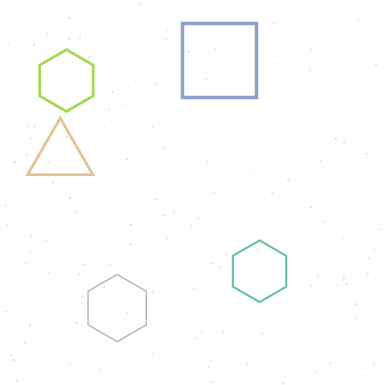[{"shape": "hexagon", "thickness": 1.5, "radius": 0.4, "center": [0.674, 0.296]}, {"shape": "square", "thickness": 2.5, "radius": 0.48, "center": [0.569, 0.844]}, {"shape": "hexagon", "thickness": 2, "radius": 0.4, "center": [0.173, 0.791]}, {"shape": "triangle", "thickness": 2, "radius": 0.49, "center": [0.156, 0.595]}, {"shape": "hexagon", "thickness": 1, "radius": 0.44, "center": [0.304, 0.2]}]